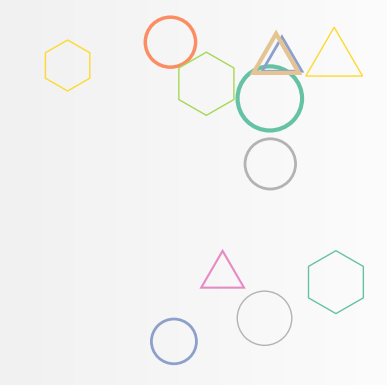[{"shape": "circle", "thickness": 3, "radius": 0.42, "center": [0.696, 0.744]}, {"shape": "hexagon", "thickness": 1, "radius": 0.41, "center": [0.867, 0.267]}, {"shape": "circle", "thickness": 2.5, "radius": 0.32, "center": [0.44, 0.89]}, {"shape": "circle", "thickness": 2, "radius": 0.29, "center": [0.449, 0.113]}, {"shape": "triangle", "thickness": 2, "radius": 0.3, "center": [0.728, 0.845]}, {"shape": "triangle", "thickness": 1.5, "radius": 0.32, "center": [0.574, 0.285]}, {"shape": "hexagon", "thickness": 1, "radius": 0.41, "center": [0.533, 0.782]}, {"shape": "triangle", "thickness": 1, "radius": 0.42, "center": [0.862, 0.845]}, {"shape": "hexagon", "thickness": 1, "radius": 0.33, "center": [0.174, 0.83]}, {"shape": "triangle", "thickness": 3, "radius": 0.34, "center": [0.713, 0.845]}, {"shape": "circle", "thickness": 1, "radius": 0.35, "center": [0.683, 0.173]}, {"shape": "circle", "thickness": 2, "radius": 0.33, "center": [0.698, 0.574]}]